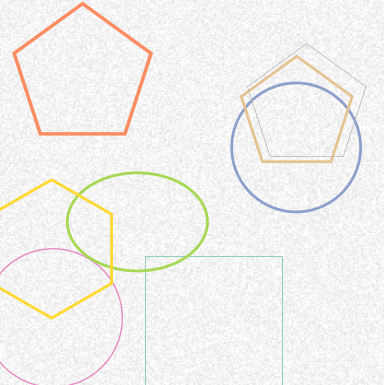[{"shape": "square", "thickness": 0.5, "radius": 0.89, "center": [0.554, 0.156]}, {"shape": "pentagon", "thickness": 2.5, "radius": 0.93, "center": [0.215, 0.804]}, {"shape": "circle", "thickness": 2, "radius": 0.84, "center": [0.769, 0.617]}, {"shape": "circle", "thickness": 1, "radius": 0.9, "center": [0.138, 0.174]}, {"shape": "oval", "thickness": 2, "radius": 0.91, "center": [0.357, 0.424]}, {"shape": "hexagon", "thickness": 2, "radius": 0.9, "center": [0.134, 0.354]}, {"shape": "pentagon", "thickness": 2, "radius": 0.76, "center": [0.771, 0.702]}, {"shape": "pentagon", "thickness": 0.5, "radius": 0.81, "center": [0.797, 0.725]}]